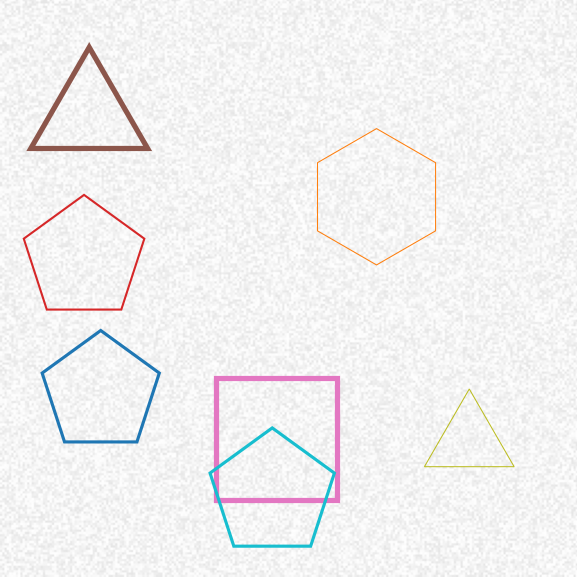[{"shape": "pentagon", "thickness": 1.5, "radius": 0.53, "center": [0.174, 0.32]}, {"shape": "hexagon", "thickness": 0.5, "radius": 0.59, "center": [0.652, 0.658]}, {"shape": "pentagon", "thickness": 1, "radius": 0.55, "center": [0.146, 0.552]}, {"shape": "triangle", "thickness": 2.5, "radius": 0.58, "center": [0.154, 0.8]}, {"shape": "square", "thickness": 2.5, "radius": 0.53, "center": [0.479, 0.239]}, {"shape": "triangle", "thickness": 0.5, "radius": 0.45, "center": [0.813, 0.236]}, {"shape": "pentagon", "thickness": 1.5, "radius": 0.57, "center": [0.471, 0.145]}]